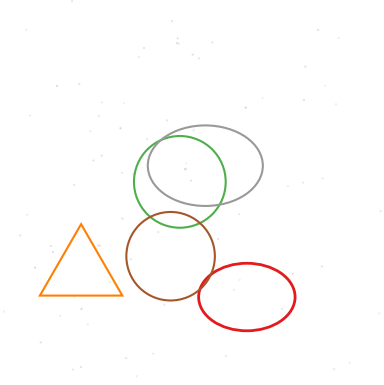[{"shape": "oval", "thickness": 2, "radius": 0.63, "center": [0.641, 0.229]}, {"shape": "circle", "thickness": 1.5, "radius": 0.6, "center": [0.467, 0.528]}, {"shape": "triangle", "thickness": 1.5, "radius": 0.62, "center": [0.211, 0.294]}, {"shape": "circle", "thickness": 1.5, "radius": 0.57, "center": [0.443, 0.334]}, {"shape": "oval", "thickness": 1.5, "radius": 0.75, "center": [0.533, 0.57]}]